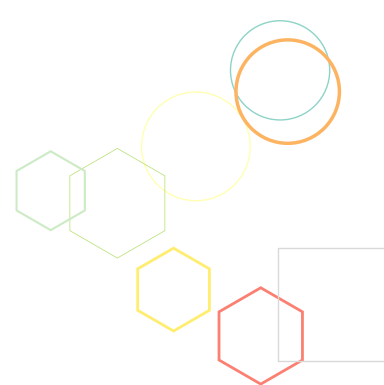[{"shape": "circle", "thickness": 1, "radius": 0.64, "center": [0.728, 0.817]}, {"shape": "circle", "thickness": 1, "radius": 0.71, "center": [0.509, 0.62]}, {"shape": "hexagon", "thickness": 2, "radius": 0.63, "center": [0.677, 0.127]}, {"shape": "circle", "thickness": 2.5, "radius": 0.67, "center": [0.747, 0.762]}, {"shape": "hexagon", "thickness": 0.5, "radius": 0.71, "center": [0.305, 0.472]}, {"shape": "square", "thickness": 1, "radius": 0.74, "center": [0.87, 0.209]}, {"shape": "hexagon", "thickness": 1.5, "radius": 0.51, "center": [0.132, 0.505]}, {"shape": "hexagon", "thickness": 2, "radius": 0.54, "center": [0.451, 0.248]}]